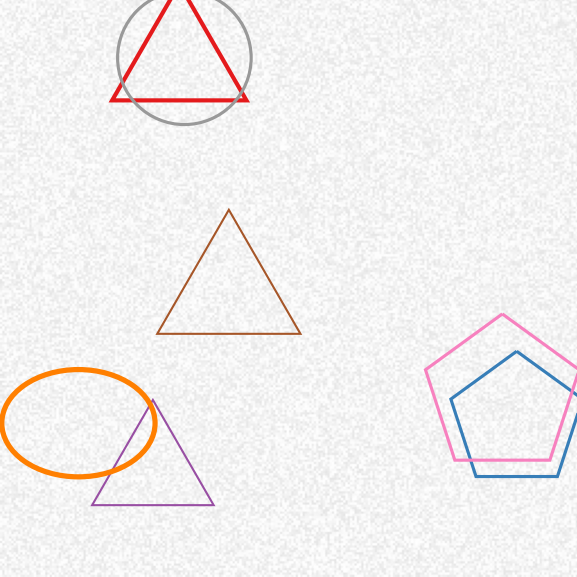[{"shape": "triangle", "thickness": 2, "radius": 0.67, "center": [0.31, 0.892]}, {"shape": "pentagon", "thickness": 1.5, "radius": 0.6, "center": [0.895, 0.271]}, {"shape": "triangle", "thickness": 1, "radius": 0.61, "center": [0.265, 0.185]}, {"shape": "oval", "thickness": 2.5, "radius": 0.66, "center": [0.136, 0.266]}, {"shape": "triangle", "thickness": 1, "radius": 0.72, "center": [0.396, 0.493]}, {"shape": "pentagon", "thickness": 1.5, "radius": 0.7, "center": [0.87, 0.316]}, {"shape": "circle", "thickness": 1.5, "radius": 0.58, "center": [0.319, 0.899]}]